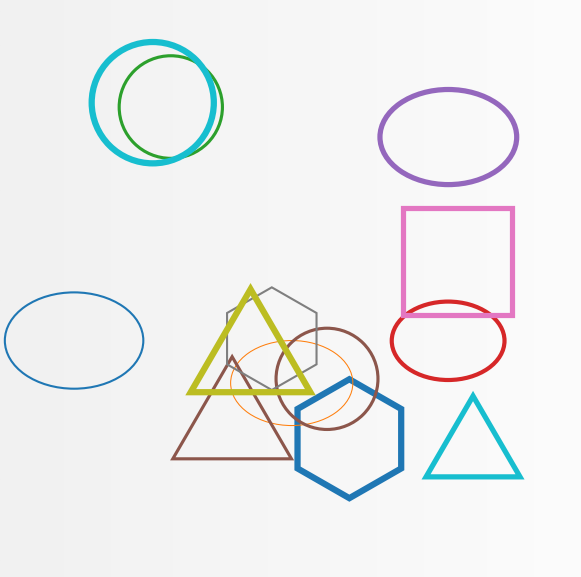[{"shape": "oval", "thickness": 1, "radius": 0.6, "center": [0.127, 0.409]}, {"shape": "hexagon", "thickness": 3, "radius": 0.51, "center": [0.601, 0.239]}, {"shape": "oval", "thickness": 0.5, "radius": 0.53, "center": [0.502, 0.336]}, {"shape": "circle", "thickness": 1.5, "radius": 0.44, "center": [0.294, 0.814]}, {"shape": "oval", "thickness": 2, "radius": 0.49, "center": [0.771, 0.409]}, {"shape": "oval", "thickness": 2.5, "radius": 0.59, "center": [0.771, 0.762]}, {"shape": "triangle", "thickness": 1.5, "radius": 0.59, "center": [0.399, 0.264]}, {"shape": "circle", "thickness": 1.5, "radius": 0.44, "center": [0.563, 0.343]}, {"shape": "square", "thickness": 2.5, "radius": 0.47, "center": [0.787, 0.546]}, {"shape": "hexagon", "thickness": 1, "radius": 0.44, "center": [0.468, 0.413]}, {"shape": "triangle", "thickness": 3, "radius": 0.59, "center": [0.431, 0.379]}, {"shape": "triangle", "thickness": 2.5, "radius": 0.47, "center": [0.814, 0.22]}, {"shape": "circle", "thickness": 3, "radius": 0.53, "center": [0.263, 0.821]}]